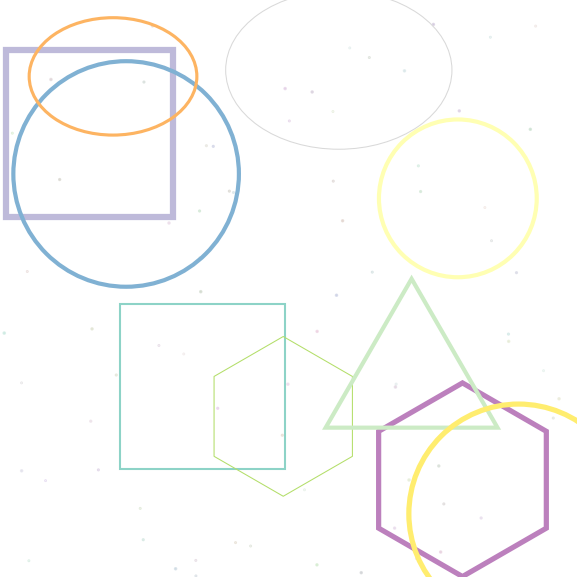[{"shape": "square", "thickness": 1, "radius": 0.72, "center": [0.35, 0.329]}, {"shape": "circle", "thickness": 2, "radius": 0.68, "center": [0.793, 0.656]}, {"shape": "square", "thickness": 3, "radius": 0.72, "center": [0.155, 0.768]}, {"shape": "circle", "thickness": 2, "radius": 0.98, "center": [0.218, 0.698]}, {"shape": "oval", "thickness": 1.5, "radius": 0.73, "center": [0.196, 0.867]}, {"shape": "hexagon", "thickness": 0.5, "radius": 0.69, "center": [0.49, 0.278]}, {"shape": "oval", "thickness": 0.5, "radius": 0.98, "center": [0.587, 0.878]}, {"shape": "hexagon", "thickness": 2.5, "radius": 0.84, "center": [0.801, 0.168]}, {"shape": "triangle", "thickness": 2, "radius": 0.86, "center": [0.713, 0.345]}, {"shape": "circle", "thickness": 2.5, "radius": 0.95, "center": [0.898, 0.109]}]